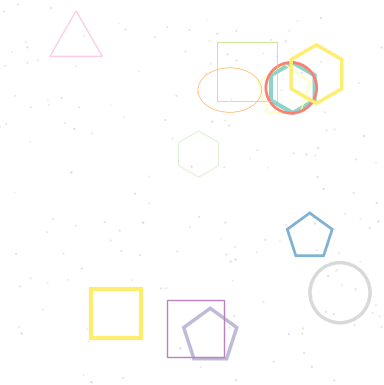[{"shape": "hexagon", "thickness": 3, "radius": 0.33, "center": [0.761, 0.772]}, {"shape": "pentagon", "thickness": 1, "radius": 0.35, "center": [0.738, 0.764]}, {"shape": "pentagon", "thickness": 2.5, "radius": 0.36, "center": [0.546, 0.127]}, {"shape": "circle", "thickness": 2, "radius": 0.33, "center": [0.757, 0.772]}, {"shape": "pentagon", "thickness": 2, "radius": 0.31, "center": [0.805, 0.385]}, {"shape": "oval", "thickness": 0.5, "radius": 0.41, "center": [0.597, 0.766]}, {"shape": "square", "thickness": 0.5, "radius": 0.39, "center": [0.641, 0.815]}, {"shape": "triangle", "thickness": 1, "radius": 0.39, "center": [0.198, 0.893]}, {"shape": "circle", "thickness": 2.5, "radius": 0.39, "center": [0.883, 0.24]}, {"shape": "square", "thickness": 1, "radius": 0.37, "center": [0.507, 0.147]}, {"shape": "hexagon", "thickness": 0.5, "radius": 0.3, "center": [0.516, 0.6]}, {"shape": "hexagon", "thickness": 2.5, "radius": 0.38, "center": [0.822, 0.807]}, {"shape": "square", "thickness": 3, "radius": 0.32, "center": [0.301, 0.186]}]